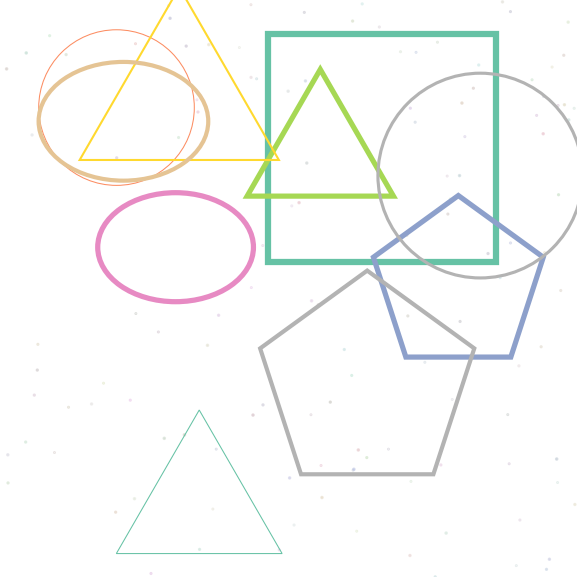[{"shape": "square", "thickness": 3, "radius": 0.99, "center": [0.662, 0.743]}, {"shape": "triangle", "thickness": 0.5, "radius": 0.83, "center": [0.345, 0.123]}, {"shape": "circle", "thickness": 0.5, "radius": 0.67, "center": [0.202, 0.813]}, {"shape": "pentagon", "thickness": 2.5, "radius": 0.77, "center": [0.794, 0.506]}, {"shape": "oval", "thickness": 2.5, "radius": 0.67, "center": [0.304, 0.571]}, {"shape": "triangle", "thickness": 2.5, "radius": 0.73, "center": [0.555, 0.733]}, {"shape": "triangle", "thickness": 1, "radius": 1.0, "center": [0.31, 0.822]}, {"shape": "oval", "thickness": 2, "radius": 0.73, "center": [0.214, 0.789]}, {"shape": "pentagon", "thickness": 2, "radius": 0.97, "center": [0.636, 0.336]}, {"shape": "circle", "thickness": 1.5, "radius": 0.89, "center": [0.832, 0.695]}]